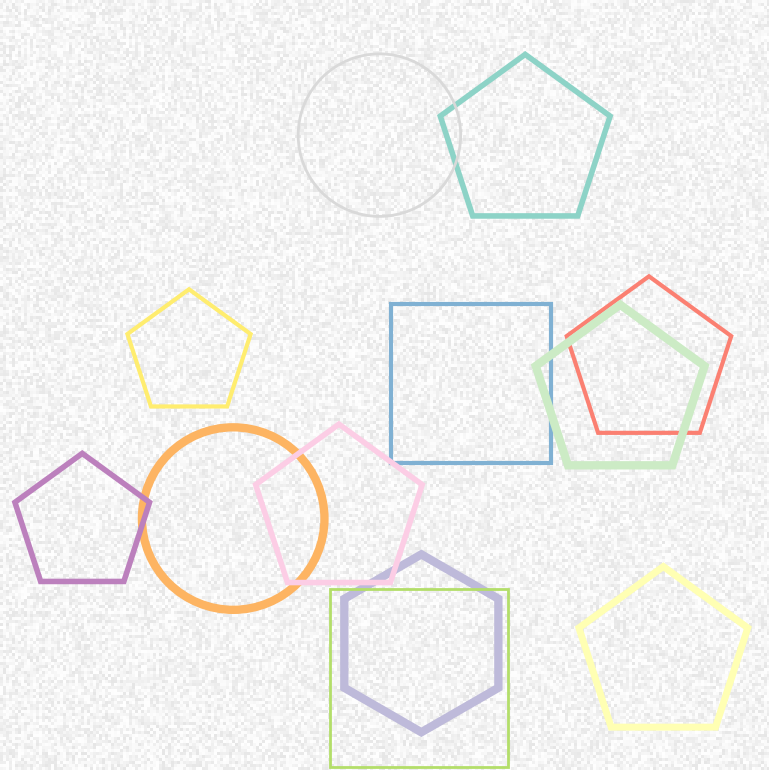[{"shape": "pentagon", "thickness": 2, "radius": 0.58, "center": [0.682, 0.813]}, {"shape": "pentagon", "thickness": 2.5, "radius": 0.58, "center": [0.861, 0.149]}, {"shape": "hexagon", "thickness": 3, "radius": 0.58, "center": [0.547, 0.165]}, {"shape": "pentagon", "thickness": 1.5, "radius": 0.56, "center": [0.843, 0.529]}, {"shape": "square", "thickness": 1.5, "radius": 0.52, "center": [0.612, 0.502]}, {"shape": "circle", "thickness": 3, "radius": 0.59, "center": [0.303, 0.327]}, {"shape": "square", "thickness": 1, "radius": 0.58, "center": [0.544, 0.12]}, {"shape": "pentagon", "thickness": 2, "radius": 0.57, "center": [0.44, 0.335]}, {"shape": "circle", "thickness": 1, "radius": 0.53, "center": [0.493, 0.825]}, {"shape": "pentagon", "thickness": 2, "radius": 0.46, "center": [0.107, 0.319]}, {"shape": "pentagon", "thickness": 3, "radius": 0.58, "center": [0.805, 0.489]}, {"shape": "pentagon", "thickness": 1.5, "radius": 0.42, "center": [0.246, 0.54]}]